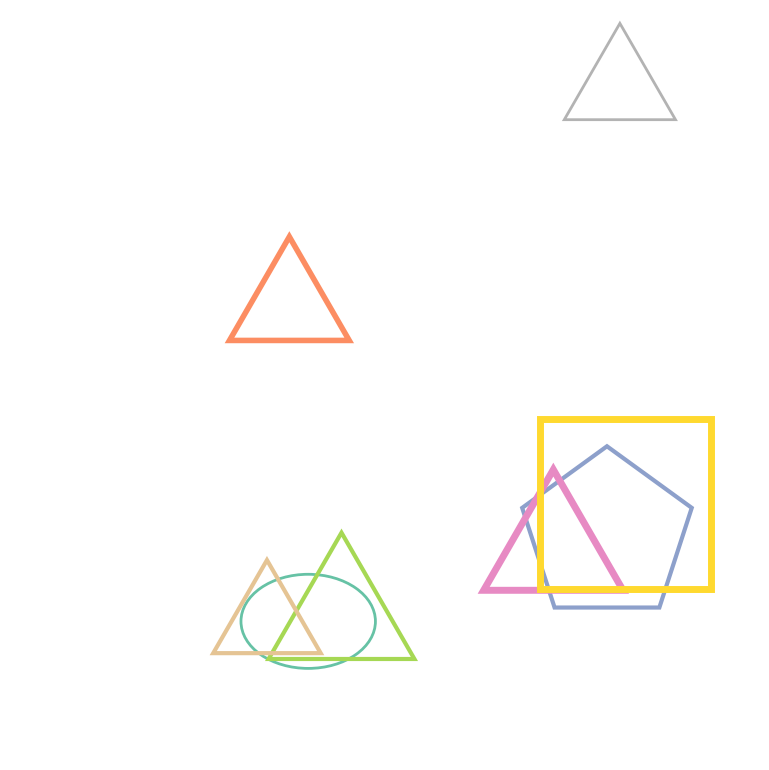[{"shape": "oval", "thickness": 1, "radius": 0.44, "center": [0.4, 0.193]}, {"shape": "triangle", "thickness": 2, "radius": 0.45, "center": [0.376, 0.603]}, {"shape": "pentagon", "thickness": 1.5, "radius": 0.58, "center": [0.788, 0.305]}, {"shape": "triangle", "thickness": 2.5, "radius": 0.52, "center": [0.719, 0.286]}, {"shape": "triangle", "thickness": 1.5, "radius": 0.55, "center": [0.444, 0.199]}, {"shape": "square", "thickness": 2.5, "radius": 0.55, "center": [0.812, 0.345]}, {"shape": "triangle", "thickness": 1.5, "radius": 0.4, "center": [0.347, 0.192]}, {"shape": "triangle", "thickness": 1, "radius": 0.42, "center": [0.805, 0.886]}]